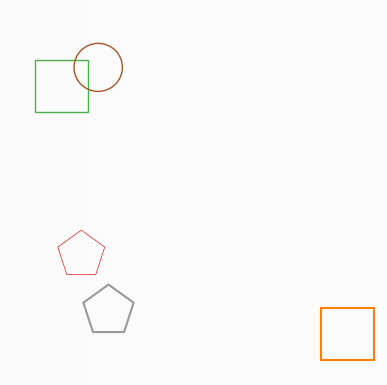[{"shape": "pentagon", "thickness": 0.5, "radius": 0.32, "center": [0.21, 0.339]}, {"shape": "square", "thickness": 1, "radius": 0.34, "center": [0.158, 0.777]}, {"shape": "square", "thickness": 1.5, "radius": 0.34, "center": [0.897, 0.132]}, {"shape": "circle", "thickness": 1, "radius": 0.31, "center": [0.253, 0.825]}, {"shape": "pentagon", "thickness": 1.5, "radius": 0.34, "center": [0.28, 0.193]}]